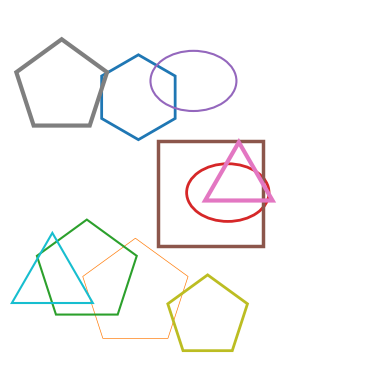[{"shape": "hexagon", "thickness": 2, "radius": 0.55, "center": [0.359, 0.747]}, {"shape": "pentagon", "thickness": 0.5, "radius": 0.72, "center": [0.352, 0.237]}, {"shape": "pentagon", "thickness": 1.5, "radius": 0.68, "center": [0.226, 0.293]}, {"shape": "oval", "thickness": 2, "radius": 0.53, "center": [0.592, 0.5]}, {"shape": "oval", "thickness": 1.5, "radius": 0.56, "center": [0.502, 0.79]}, {"shape": "square", "thickness": 2.5, "radius": 0.68, "center": [0.546, 0.498]}, {"shape": "triangle", "thickness": 3, "radius": 0.51, "center": [0.62, 0.53]}, {"shape": "pentagon", "thickness": 3, "radius": 0.62, "center": [0.16, 0.774]}, {"shape": "pentagon", "thickness": 2, "radius": 0.54, "center": [0.539, 0.177]}, {"shape": "triangle", "thickness": 1.5, "radius": 0.61, "center": [0.136, 0.274]}]